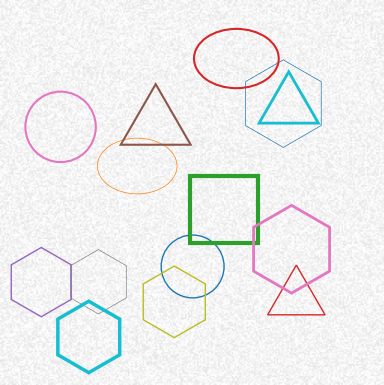[{"shape": "hexagon", "thickness": 0.5, "radius": 0.57, "center": [0.736, 0.731]}, {"shape": "circle", "thickness": 1, "radius": 0.41, "center": [0.5, 0.308]}, {"shape": "oval", "thickness": 0.5, "radius": 0.52, "center": [0.356, 0.569]}, {"shape": "square", "thickness": 3, "radius": 0.44, "center": [0.581, 0.456]}, {"shape": "oval", "thickness": 1.5, "radius": 0.55, "center": [0.614, 0.848]}, {"shape": "triangle", "thickness": 1, "radius": 0.43, "center": [0.77, 0.225]}, {"shape": "hexagon", "thickness": 1, "radius": 0.45, "center": [0.107, 0.267]}, {"shape": "triangle", "thickness": 1.5, "radius": 0.52, "center": [0.404, 0.677]}, {"shape": "circle", "thickness": 1.5, "radius": 0.46, "center": [0.157, 0.67]}, {"shape": "hexagon", "thickness": 2, "radius": 0.57, "center": [0.757, 0.353]}, {"shape": "hexagon", "thickness": 0.5, "radius": 0.42, "center": [0.256, 0.268]}, {"shape": "hexagon", "thickness": 1, "radius": 0.47, "center": [0.453, 0.216]}, {"shape": "hexagon", "thickness": 2.5, "radius": 0.46, "center": [0.231, 0.125]}, {"shape": "triangle", "thickness": 2, "radius": 0.44, "center": [0.75, 0.725]}]